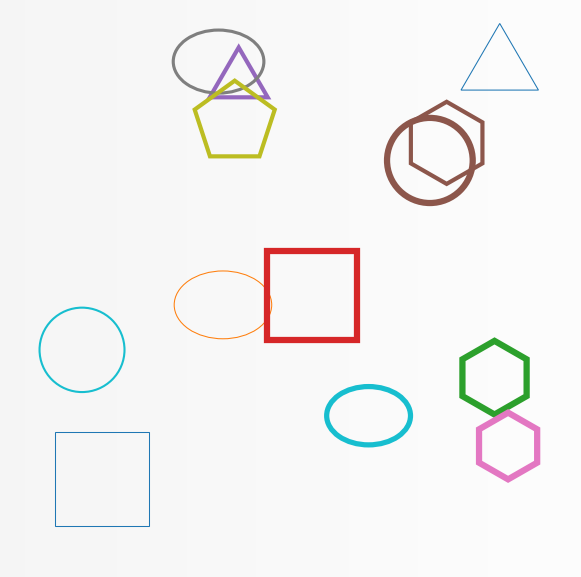[{"shape": "triangle", "thickness": 0.5, "radius": 0.38, "center": [0.86, 0.882]}, {"shape": "square", "thickness": 0.5, "radius": 0.41, "center": [0.175, 0.17]}, {"shape": "oval", "thickness": 0.5, "radius": 0.42, "center": [0.384, 0.471]}, {"shape": "hexagon", "thickness": 3, "radius": 0.32, "center": [0.851, 0.345]}, {"shape": "square", "thickness": 3, "radius": 0.39, "center": [0.537, 0.488]}, {"shape": "triangle", "thickness": 2, "radius": 0.29, "center": [0.411, 0.859]}, {"shape": "circle", "thickness": 3, "radius": 0.37, "center": [0.74, 0.721]}, {"shape": "hexagon", "thickness": 2, "radius": 0.36, "center": [0.768, 0.752]}, {"shape": "hexagon", "thickness": 3, "radius": 0.29, "center": [0.874, 0.227]}, {"shape": "oval", "thickness": 1.5, "radius": 0.39, "center": [0.376, 0.892]}, {"shape": "pentagon", "thickness": 2, "radius": 0.36, "center": [0.404, 0.787]}, {"shape": "oval", "thickness": 2.5, "radius": 0.36, "center": [0.634, 0.279]}, {"shape": "circle", "thickness": 1, "radius": 0.37, "center": [0.141, 0.393]}]